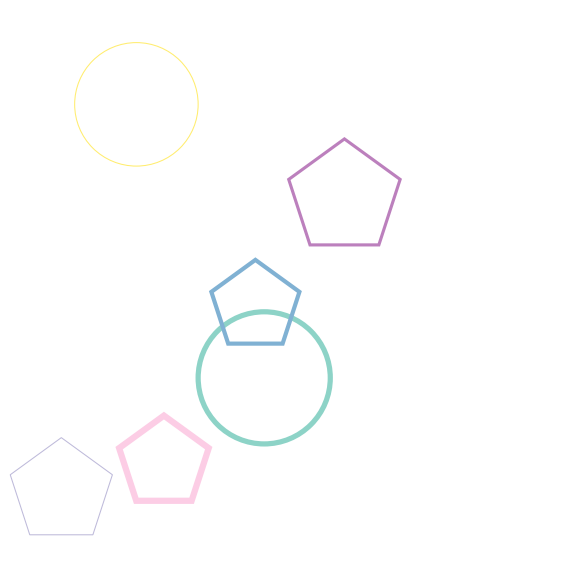[{"shape": "circle", "thickness": 2.5, "radius": 0.57, "center": [0.458, 0.345]}, {"shape": "pentagon", "thickness": 0.5, "radius": 0.46, "center": [0.106, 0.148]}, {"shape": "pentagon", "thickness": 2, "radius": 0.4, "center": [0.442, 0.469]}, {"shape": "pentagon", "thickness": 3, "radius": 0.41, "center": [0.284, 0.198]}, {"shape": "pentagon", "thickness": 1.5, "radius": 0.51, "center": [0.596, 0.657]}, {"shape": "circle", "thickness": 0.5, "radius": 0.53, "center": [0.236, 0.818]}]